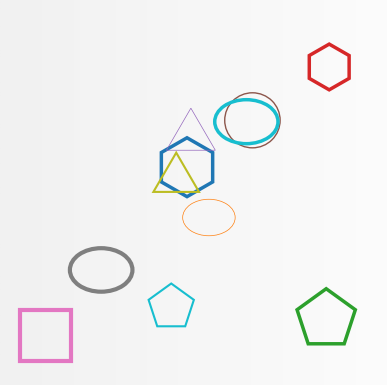[{"shape": "hexagon", "thickness": 2.5, "radius": 0.38, "center": [0.483, 0.566]}, {"shape": "oval", "thickness": 0.5, "radius": 0.34, "center": [0.539, 0.435]}, {"shape": "pentagon", "thickness": 2.5, "radius": 0.4, "center": [0.842, 0.171]}, {"shape": "hexagon", "thickness": 2.5, "radius": 0.3, "center": [0.85, 0.826]}, {"shape": "triangle", "thickness": 0.5, "radius": 0.36, "center": [0.493, 0.646]}, {"shape": "circle", "thickness": 1, "radius": 0.36, "center": [0.651, 0.688]}, {"shape": "square", "thickness": 3, "radius": 0.33, "center": [0.117, 0.128]}, {"shape": "oval", "thickness": 3, "radius": 0.4, "center": [0.261, 0.299]}, {"shape": "triangle", "thickness": 1.5, "radius": 0.34, "center": [0.455, 0.536]}, {"shape": "oval", "thickness": 2.5, "radius": 0.41, "center": [0.636, 0.684]}, {"shape": "pentagon", "thickness": 1.5, "radius": 0.31, "center": [0.442, 0.202]}]